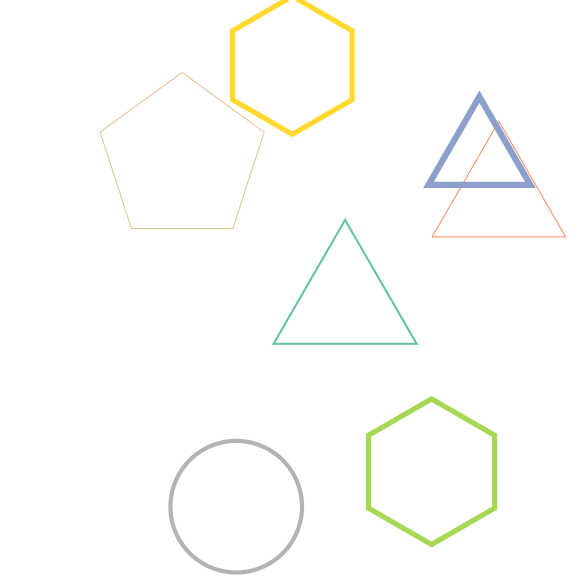[{"shape": "triangle", "thickness": 1, "radius": 0.72, "center": [0.598, 0.475]}, {"shape": "triangle", "thickness": 0.5, "radius": 0.67, "center": [0.864, 0.656]}, {"shape": "triangle", "thickness": 3, "radius": 0.51, "center": [0.83, 0.73]}, {"shape": "hexagon", "thickness": 2.5, "radius": 0.63, "center": [0.747, 0.182]}, {"shape": "hexagon", "thickness": 2.5, "radius": 0.6, "center": [0.506, 0.886]}, {"shape": "pentagon", "thickness": 0.5, "radius": 0.75, "center": [0.315, 0.724]}, {"shape": "circle", "thickness": 2, "radius": 0.57, "center": [0.409, 0.122]}]